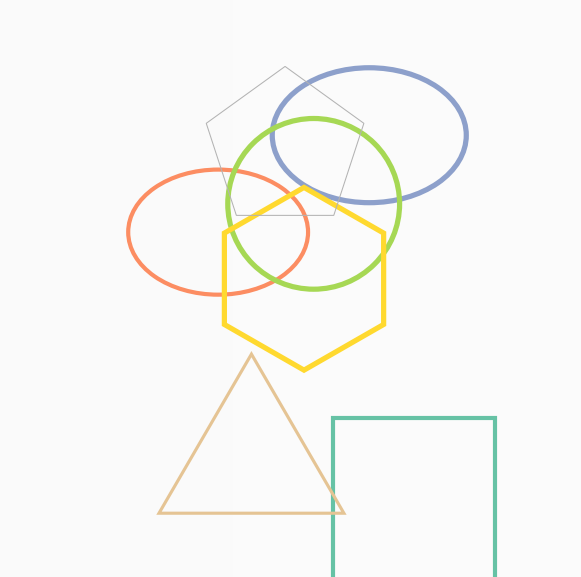[{"shape": "square", "thickness": 2, "radius": 0.7, "center": [0.712, 0.136]}, {"shape": "oval", "thickness": 2, "radius": 0.77, "center": [0.375, 0.597]}, {"shape": "oval", "thickness": 2.5, "radius": 0.83, "center": [0.635, 0.765]}, {"shape": "circle", "thickness": 2.5, "radius": 0.74, "center": [0.54, 0.646]}, {"shape": "hexagon", "thickness": 2.5, "radius": 0.79, "center": [0.523, 0.516]}, {"shape": "triangle", "thickness": 1.5, "radius": 0.92, "center": [0.433, 0.202]}, {"shape": "pentagon", "thickness": 0.5, "radius": 0.71, "center": [0.49, 0.742]}]